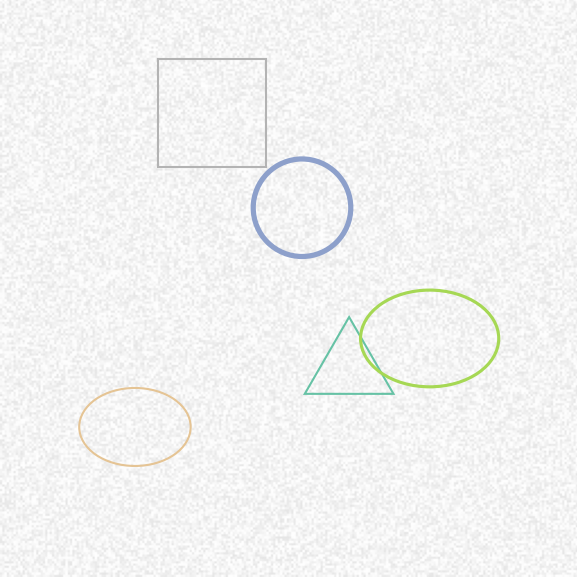[{"shape": "triangle", "thickness": 1, "radius": 0.44, "center": [0.605, 0.361]}, {"shape": "circle", "thickness": 2.5, "radius": 0.42, "center": [0.523, 0.639]}, {"shape": "oval", "thickness": 1.5, "radius": 0.6, "center": [0.744, 0.413]}, {"shape": "oval", "thickness": 1, "radius": 0.48, "center": [0.234, 0.26]}, {"shape": "square", "thickness": 1, "radius": 0.47, "center": [0.368, 0.804]}]